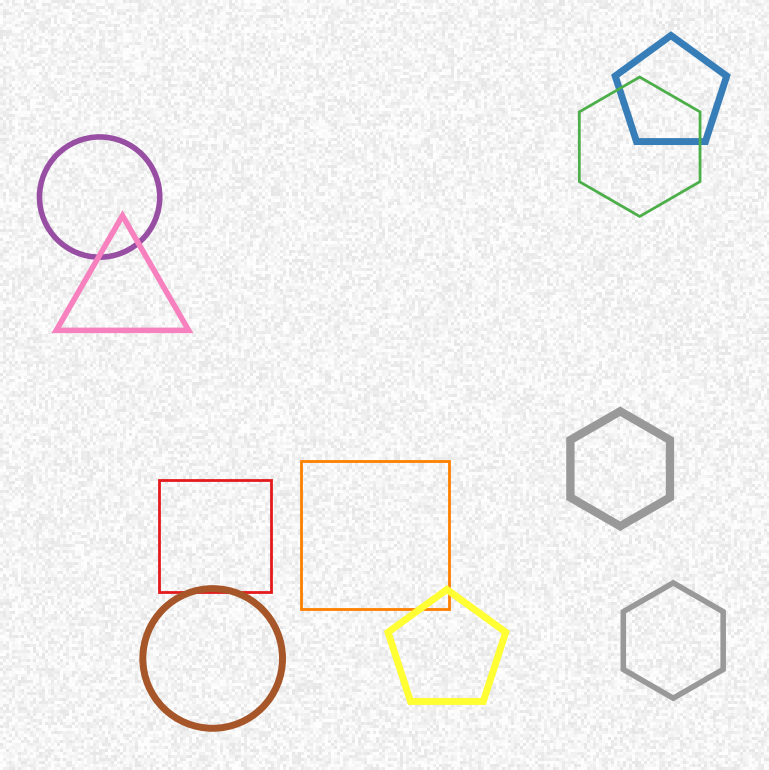[{"shape": "square", "thickness": 1, "radius": 0.36, "center": [0.279, 0.304]}, {"shape": "pentagon", "thickness": 2.5, "radius": 0.38, "center": [0.871, 0.878]}, {"shape": "hexagon", "thickness": 1, "radius": 0.45, "center": [0.831, 0.809]}, {"shape": "circle", "thickness": 2, "radius": 0.39, "center": [0.129, 0.744]}, {"shape": "square", "thickness": 1, "radius": 0.48, "center": [0.487, 0.305]}, {"shape": "pentagon", "thickness": 2.5, "radius": 0.4, "center": [0.58, 0.154]}, {"shape": "circle", "thickness": 2.5, "radius": 0.45, "center": [0.276, 0.145]}, {"shape": "triangle", "thickness": 2, "radius": 0.5, "center": [0.159, 0.621]}, {"shape": "hexagon", "thickness": 2, "radius": 0.37, "center": [0.874, 0.168]}, {"shape": "hexagon", "thickness": 3, "radius": 0.37, "center": [0.805, 0.391]}]